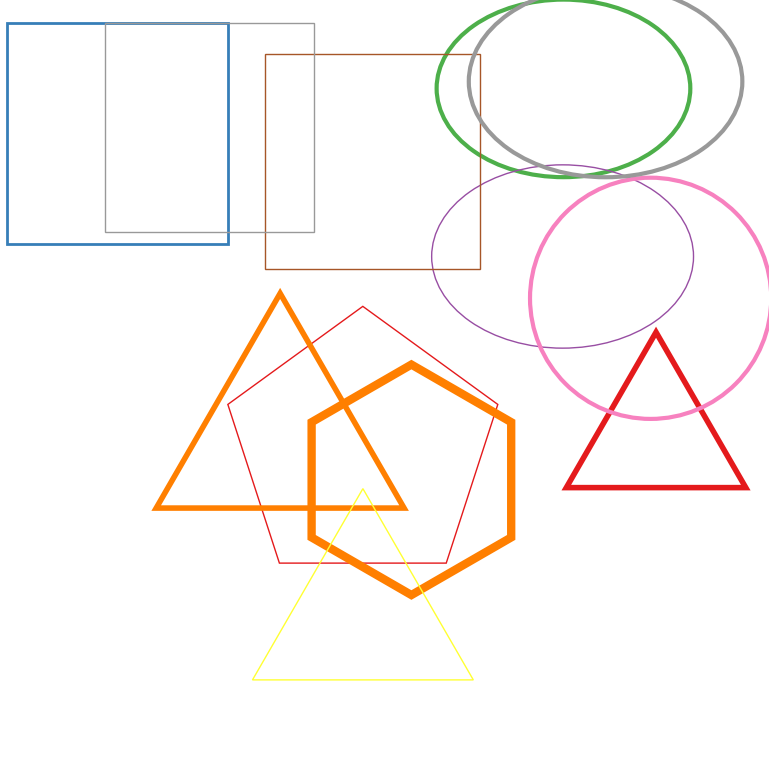[{"shape": "triangle", "thickness": 2, "radius": 0.67, "center": [0.852, 0.434]}, {"shape": "pentagon", "thickness": 0.5, "radius": 0.92, "center": [0.471, 0.418]}, {"shape": "square", "thickness": 1, "radius": 0.72, "center": [0.152, 0.827]}, {"shape": "oval", "thickness": 1.5, "radius": 0.82, "center": [0.732, 0.885]}, {"shape": "oval", "thickness": 0.5, "radius": 0.85, "center": [0.731, 0.667]}, {"shape": "hexagon", "thickness": 3, "radius": 0.75, "center": [0.534, 0.377]}, {"shape": "triangle", "thickness": 2, "radius": 0.93, "center": [0.364, 0.433]}, {"shape": "triangle", "thickness": 0.5, "radius": 0.83, "center": [0.471, 0.2]}, {"shape": "square", "thickness": 0.5, "radius": 0.7, "center": [0.484, 0.79]}, {"shape": "circle", "thickness": 1.5, "radius": 0.78, "center": [0.845, 0.613]}, {"shape": "oval", "thickness": 1.5, "radius": 0.89, "center": [0.786, 0.894]}, {"shape": "square", "thickness": 0.5, "radius": 0.68, "center": [0.272, 0.834]}]